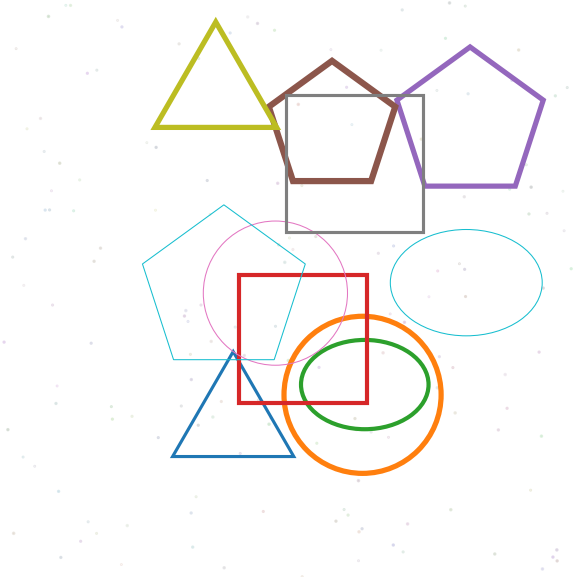[{"shape": "triangle", "thickness": 1.5, "radius": 0.61, "center": [0.404, 0.269]}, {"shape": "circle", "thickness": 2.5, "radius": 0.68, "center": [0.628, 0.315]}, {"shape": "oval", "thickness": 2, "radius": 0.55, "center": [0.632, 0.333]}, {"shape": "square", "thickness": 2, "radius": 0.55, "center": [0.524, 0.412]}, {"shape": "pentagon", "thickness": 2.5, "radius": 0.67, "center": [0.814, 0.785]}, {"shape": "pentagon", "thickness": 3, "radius": 0.58, "center": [0.575, 0.779]}, {"shape": "circle", "thickness": 0.5, "radius": 0.62, "center": [0.477, 0.492]}, {"shape": "square", "thickness": 1.5, "radius": 0.59, "center": [0.613, 0.716]}, {"shape": "triangle", "thickness": 2.5, "radius": 0.61, "center": [0.374, 0.839]}, {"shape": "oval", "thickness": 0.5, "radius": 0.66, "center": [0.807, 0.51]}, {"shape": "pentagon", "thickness": 0.5, "radius": 0.74, "center": [0.388, 0.496]}]